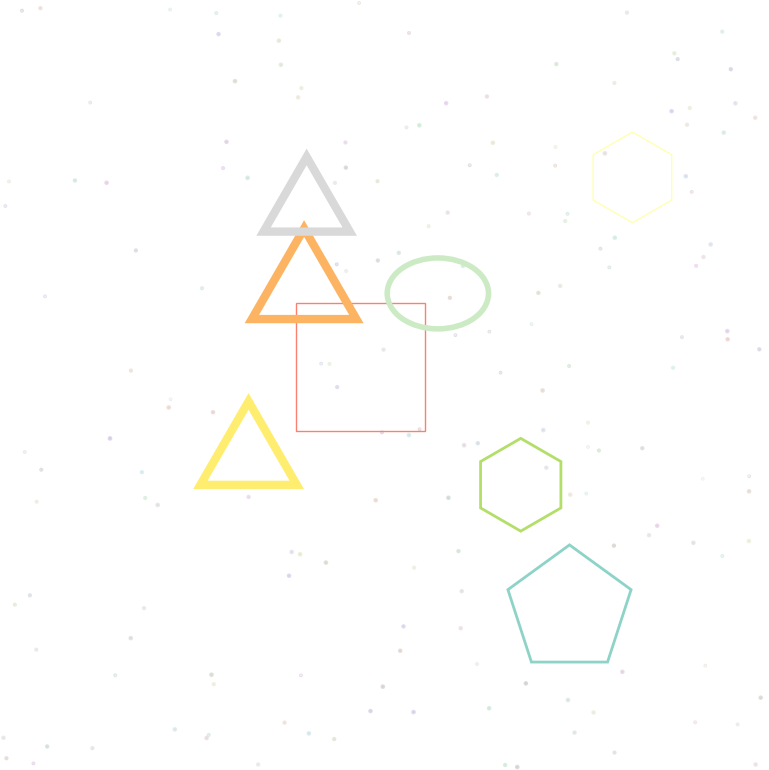[{"shape": "pentagon", "thickness": 1, "radius": 0.42, "center": [0.74, 0.208]}, {"shape": "hexagon", "thickness": 0.5, "radius": 0.29, "center": [0.821, 0.77]}, {"shape": "square", "thickness": 0.5, "radius": 0.42, "center": [0.469, 0.523]}, {"shape": "triangle", "thickness": 3, "radius": 0.39, "center": [0.395, 0.625]}, {"shape": "hexagon", "thickness": 1, "radius": 0.3, "center": [0.676, 0.37]}, {"shape": "triangle", "thickness": 3, "radius": 0.32, "center": [0.398, 0.732]}, {"shape": "oval", "thickness": 2, "radius": 0.33, "center": [0.569, 0.619]}, {"shape": "triangle", "thickness": 3, "radius": 0.36, "center": [0.323, 0.406]}]